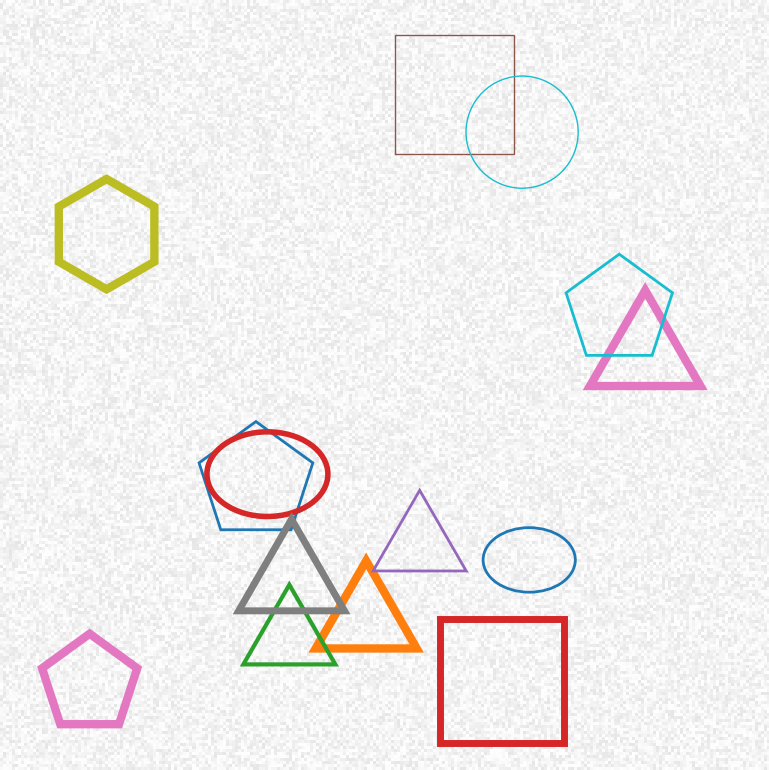[{"shape": "pentagon", "thickness": 1, "radius": 0.39, "center": [0.332, 0.375]}, {"shape": "oval", "thickness": 1, "radius": 0.3, "center": [0.687, 0.273]}, {"shape": "triangle", "thickness": 3, "radius": 0.38, "center": [0.476, 0.196]}, {"shape": "triangle", "thickness": 1.5, "radius": 0.34, "center": [0.376, 0.172]}, {"shape": "square", "thickness": 2.5, "radius": 0.4, "center": [0.652, 0.116]}, {"shape": "oval", "thickness": 2, "radius": 0.39, "center": [0.347, 0.384]}, {"shape": "triangle", "thickness": 1, "radius": 0.35, "center": [0.545, 0.293]}, {"shape": "square", "thickness": 0.5, "radius": 0.39, "center": [0.59, 0.877]}, {"shape": "pentagon", "thickness": 3, "radius": 0.32, "center": [0.116, 0.112]}, {"shape": "triangle", "thickness": 3, "radius": 0.41, "center": [0.838, 0.54]}, {"shape": "triangle", "thickness": 2.5, "radius": 0.4, "center": [0.379, 0.246]}, {"shape": "hexagon", "thickness": 3, "radius": 0.36, "center": [0.138, 0.696]}, {"shape": "pentagon", "thickness": 1, "radius": 0.36, "center": [0.804, 0.597]}, {"shape": "circle", "thickness": 0.5, "radius": 0.36, "center": [0.678, 0.828]}]